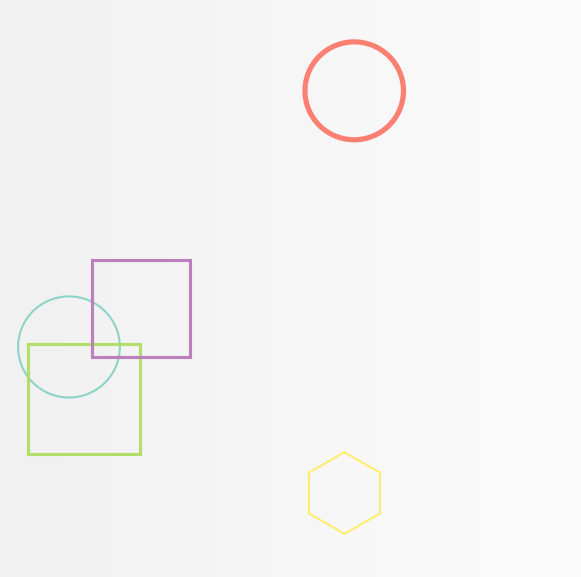[{"shape": "circle", "thickness": 1, "radius": 0.44, "center": [0.119, 0.398]}, {"shape": "circle", "thickness": 2.5, "radius": 0.42, "center": [0.609, 0.842]}, {"shape": "square", "thickness": 1.5, "radius": 0.48, "center": [0.144, 0.308]}, {"shape": "square", "thickness": 1.5, "radius": 0.42, "center": [0.243, 0.465]}, {"shape": "hexagon", "thickness": 1, "radius": 0.35, "center": [0.593, 0.145]}]